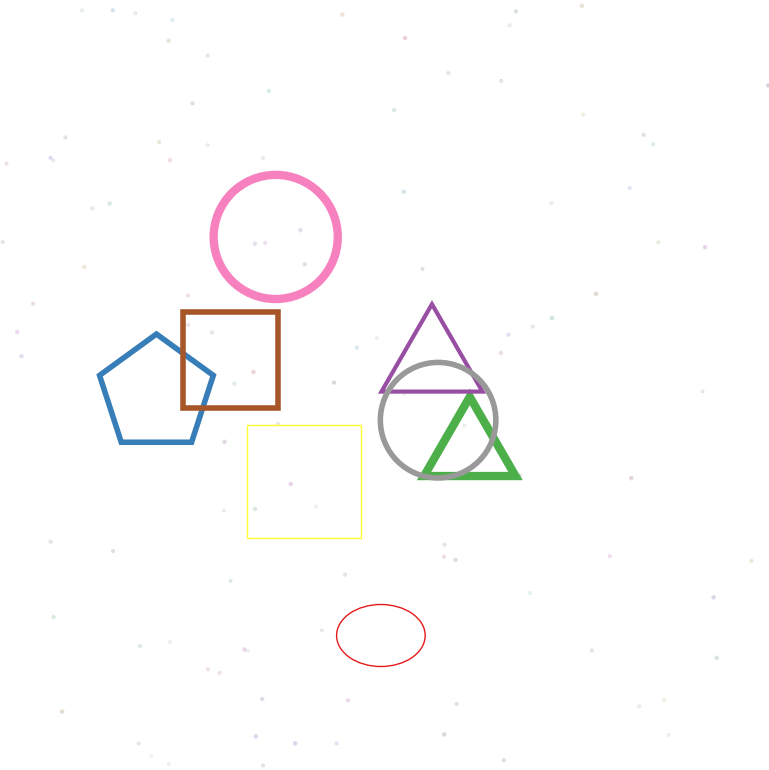[{"shape": "oval", "thickness": 0.5, "radius": 0.29, "center": [0.495, 0.175]}, {"shape": "pentagon", "thickness": 2, "radius": 0.39, "center": [0.203, 0.488]}, {"shape": "triangle", "thickness": 3, "radius": 0.34, "center": [0.61, 0.416]}, {"shape": "triangle", "thickness": 1.5, "radius": 0.38, "center": [0.561, 0.529]}, {"shape": "square", "thickness": 0.5, "radius": 0.37, "center": [0.395, 0.374]}, {"shape": "square", "thickness": 2, "radius": 0.31, "center": [0.299, 0.532]}, {"shape": "circle", "thickness": 3, "radius": 0.4, "center": [0.358, 0.692]}, {"shape": "circle", "thickness": 2, "radius": 0.37, "center": [0.569, 0.454]}]